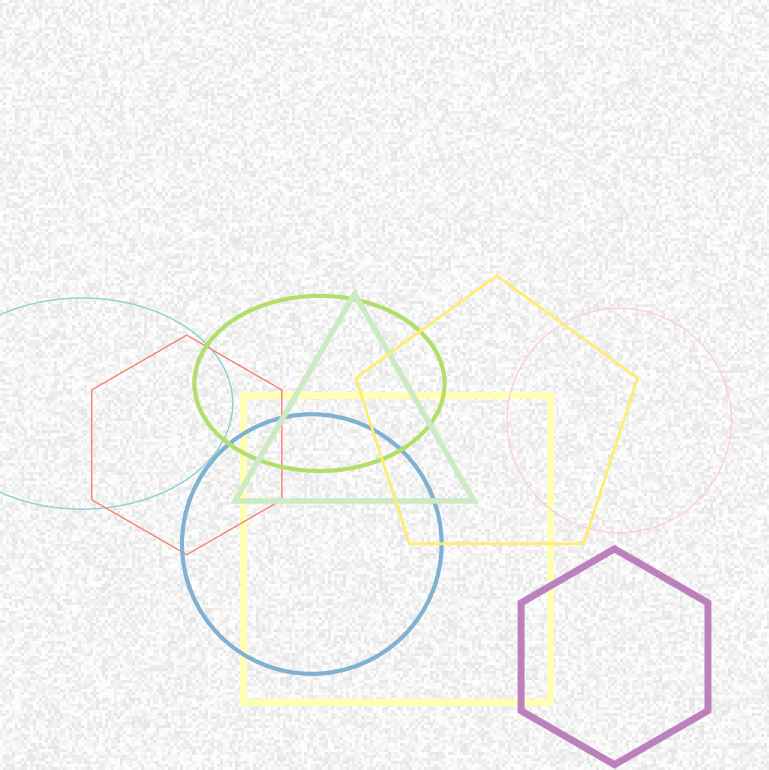[{"shape": "oval", "thickness": 0.5, "radius": 0.98, "center": [0.106, 0.476]}, {"shape": "square", "thickness": 2.5, "radius": 1.0, "center": [0.515, 0.288]}, {"shape": "hexagon", "thickness": 0.5, "radius": 0.71, "center": [0.243, 0.422]}, {"shape": "circle", "thickness": 1.5, "radius": 0.84, "center": [0.405, 0.293]}, {"shape": "oval", "thickness": 1.5, "radius": 0.81, "center": [0.415, 0.502]}, {"shape": "circle", "thickness": 0.5, "radius": 0.73, "center": [0.804, 0.454]}, {"shape": "hexagon", "thickness": 2.5, "radius": 0.7, "center": [0.798, 0.147]}, {"shape": "triangle", "thickness": 2, "radius": 0.9, "center": [0.46, 0.439]}, {"shape": "pentagon", "thickness": 1, "radius": 0.96, "center": [0.645, 0.449]}]